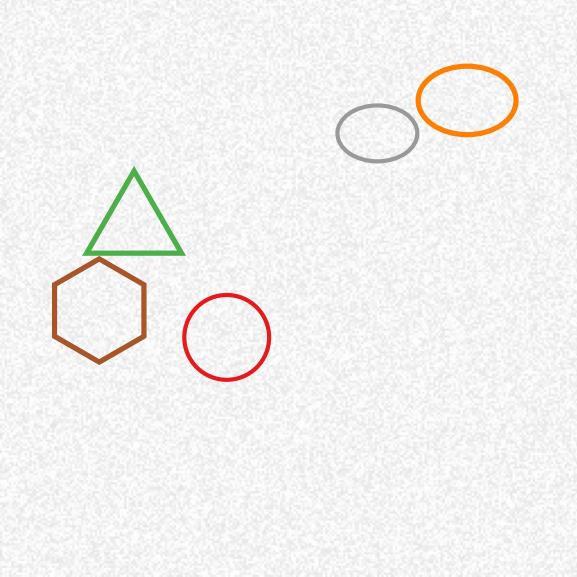[{"shape": "circle", "thickness": 2, "radius": 0.37, "center": [0.393, 0.415]}, {"shape": "triangle", "thickness": 2.5, "radius": 0.47, "center": [0.232, 0.608]}, {"shape": "oval", "thickness": 2.5, "radius": 0.42, "center": [0.809, 0.825]}, {"shape": "hexagon", "thickness": 2.5, "radius": 0.45, "center": [0.172, 0.461]}, {"shape": "oval", "thickness": 2, "radius": 0.35, "center": [0.653, 0.768]}]